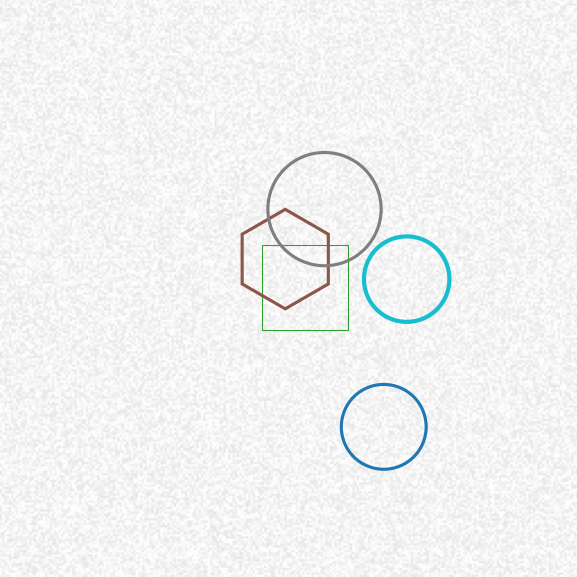[{"shape": "circle", "thickness": 1.5, "radius": 0.37, "center": [0.664, 0.26]}, {"shape": "square", "thickness": 0.5, "radius": 0.37, "center": [0.528, 0.502]}, {"shape": "hexagon", "thickness": 1.5, "radius": 0.43, "center": [0.494, 0.551]}, {"shape": "circle", "thickness": 1.5, "radius": 0.49, "center": [0.562, 0.637]}, {"shape": "circle", "thickness": 2, "radius": 0.37, "center": [0.704, 0.516]}]